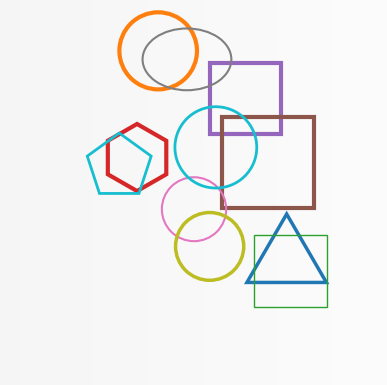[{"shape": "triangle", "thickness": 2.5, "radius": 0.59, "center": [0.74, 0.326]}, {"shape": "circle", "thickness": 3, "radius": 0.5, "center": [0.408, 0.868]}, {"shape": "square", "thickness": 1, "radius": 0.47, "center": [0.749, 0.296]}, {"shape": "hexagon", "thickness": 3, "radius": 0.44, "center": [0.354, 0.591]}, {"shape": "square", "thickness": 3, "radius": 0.46, "center": [0.634, 0.744]}, {"shape": "square", "thickness": 3, "radius": 0.59, "center": [0.691, 0.577]}, {"shape": "circle", "thickness": 1.5, "radius": 0.42, "center": [0.501, 0.457]}, {"shape": "oval", "thickness": 1.5, "radius": 0.57, "center": [0.482, 0.846]}, {"shape": "circle", "thickness": 2.5, "radius": 0.44, "center": [0.541, 0.36]}, {"shape": "circle", "thickness": 2, "radius": 0.53, "center": [0.557, 0.617]}, {"shape": "pentagon", "thickness": 2, "radius": 0.43, "center": [0.308, 0.568]}]